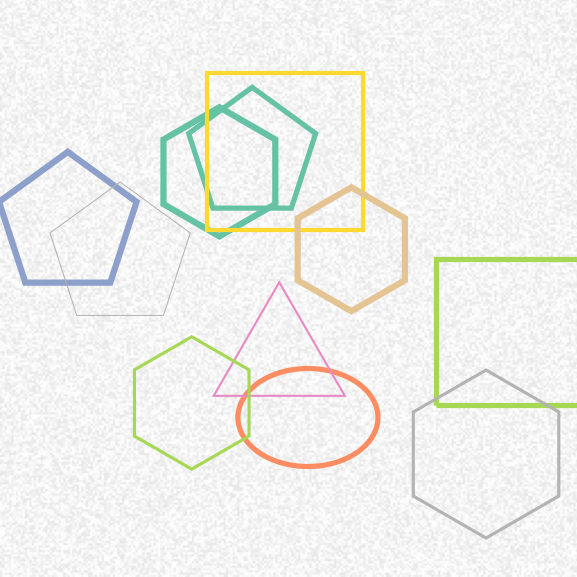[{"shape": "hexagon", "thickness": 3, "radius": 0.56, "center": [0.38, 0.702]}, {"shape": "pentagon", "thickness": 2.5, "radius": 0.58, "center": [0.437, 0.732]}, {"shape": "oval", "thickness": 2.5, "radius": 0.61, "center": [0.533, 0.276]}, {"shape": "pentagon", "thickness": 3, "radius": 0.63, "center": [0.117, 0.611]}, {"shape": "triangle", "thickness": 1, "radius": 0.66, "center": [0.484, 0.379]}, {"shape": "hexagon", "thickness": 1.5, "radius": 0.57, "center": [0.332, 0.301]}, {"shape": "square", "thickness": 2.5, "radius": 0.63, "center": [0.882, 0.424]}, {"shape": "square", "thickness": 2, "radius": 0.68, "center": [0.493, 0.737]}, {"shape": "hexagon", "thickness": 3, "radius": 0.54, "center": [0.608, 0.568]}, {"shape": "hexagon", "thickness": 1.5, "radius": 0.73, "center": [0.842, 0.213]}, {"shape": "pentagon", "thickness": 0.5, "radius": 0.64, "center": [0.208, 0.556]}]